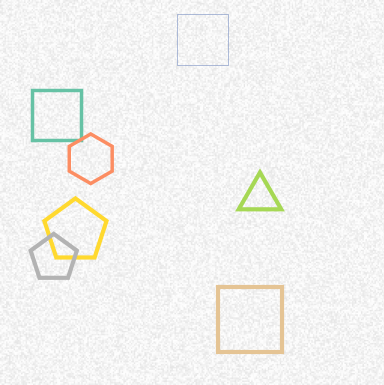[{"shape": "square", "thickness": 2.5, "radius": 0.32, "center": [0.147, 0.701]}, {"shape": "hexagon", "thickness": 2.5, "radius": 0.32, "center": [0.236, 0.588]}, {"shape": "square", "thickness": 0.5, "radius": 0.33, "center": [0.526, 0.898]}, {"shape": "triangle", "thickness": 3, "radius": 0.32, "center": [0.675, 0.488]}, {"shape": "pentagon", "thickness": 3, "radius": 0.42, "center": [0.196, 0.4]}, {"shape": "square", "thickness": 3, "radius": 0.42, "center": [0.649, 0.17]}, {"shape": "pentagon", "thickness": 3, "radius": 0.32, "center": [0.14, 0.329]}]